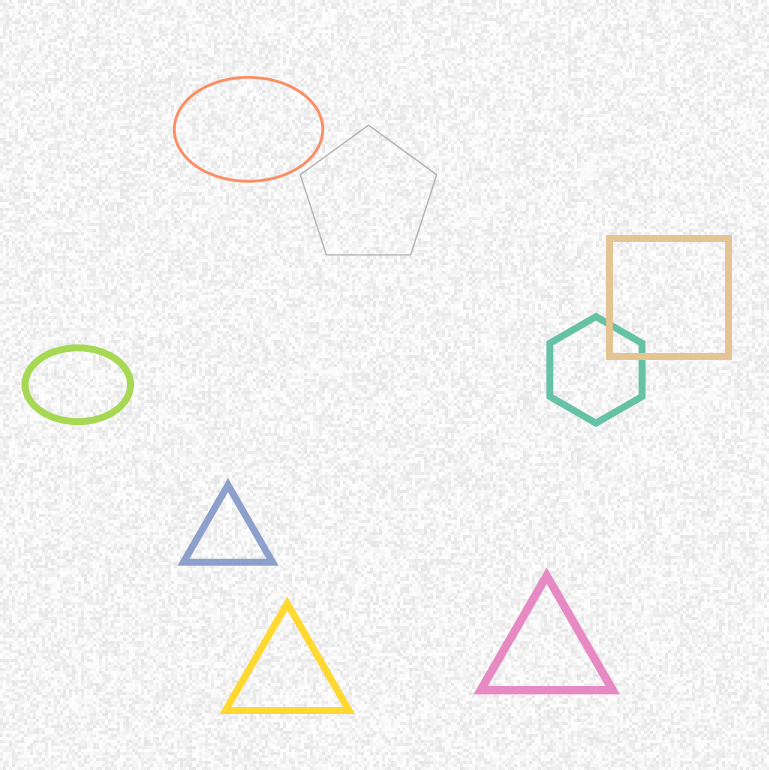[{"shape": "hexagon", "thickness": 2.5, "radius": 0.35, "center": [0.774, 0.52]}, {"shape": "oval", "thickness": 1, "radius": 0.48, "center": [0.323, 0.832]}, {"shape": "triangle", "thickness": 2.5, "radius": 0.33, "center": [0.296, 0.303]}, {"shape": "triangle", "thickness": 3, "radius": 0.5, "center": [0.71, 0.153]}, {"shape": "oval", "thickness": 2.5, "radius": 0.34, "center": [0.101, 0.5]}, {"shape": "triangle", "thickness": 2.5, "radius": 0.46, "center": [0.373, 0.124]}, {"shape": "square", "thickness": 2.5, "radius": 0.38, "center": [0.868, 0.614]}, {"shape": "pentagon", "thickness": 0.5, "radius": 0.47, "center": [0.479, 0.744]}]